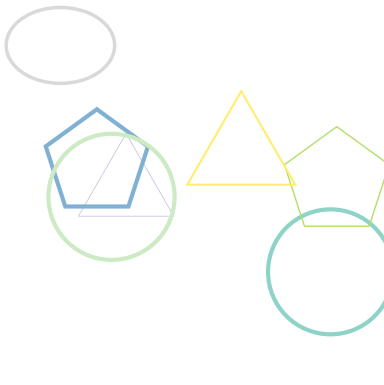[{"shape": "circle", "thickness": 3, "radius": 0.81, "center": [0.859, 0.294]}, {"shape": "triangle", "thickness": 0.5, "radius": 0.71, "center": [0.328, 0.51]}, {"shape": "pentagon", "thickness": 3, "radius": 0.7, "center": [0.252, 0.577]}, {"shape": "pentagon", "thickness": 1, "radius": 0.71, "center": [0.875, 0.528]}, {"shape": "oval", "thickness": 2.5, "radius": 0.7, "center": [0.157, 0.882]}, {"shape": "circle", "thickness": 3, "radius": 0.82, "center": [0.29, 0.489]}, {"shape": "triangle", "thickness": 1.5, "radius": 0.81, "center": [0.627, 0.601]}]